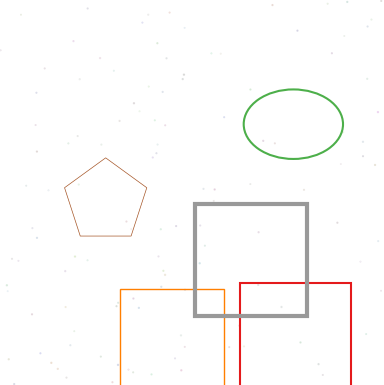[{"shape": "square", "thickness": 1.5, "radius": 0.72, "center": [0.768, 0.121]}, {"shape": "oval", "thickness": 1.5, "radius": 0.64, "center": [0.762, 0.677]}, {"shape": "square", "thickness": 1, "radius": 0.67, "center": [0.447, 0.114]}, {"shape": "pentagon", "thickness": 0.5, "radius": 0.56, "center": [0.274, 0.478]}, {"shape": "square", "thickness": 3, "radius": 0.73, "center": [0.651, 0.323]}]